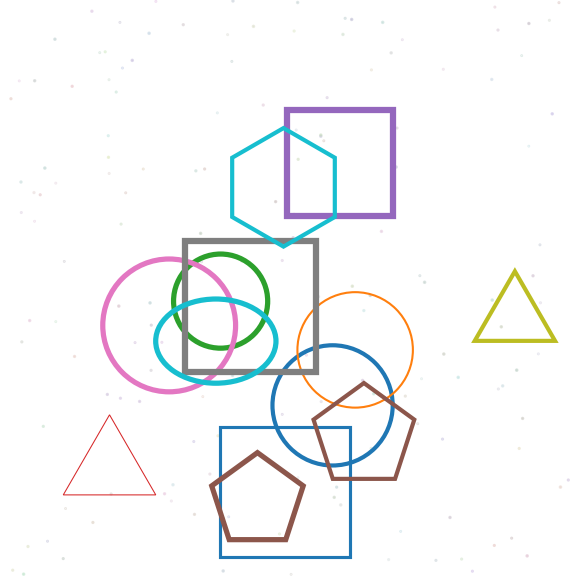[{"shape": "circle", "thickness": 2, "radius": 0.52, "center": [0.576, 0.297]}, {"shape": "square", "thickness": 1.5, "radius": 0.56, "center": [0.493, 0.147]}, {"shape": "circle", "thickness": 1, "radius": 0.5, "center": [0.615, 0.393]}, {"shape": "circle", "thickness": 2.5, "radius": 0.41, "center": [0.382, 0.478]}, {"shape": "triangle", "thickness": 0.5, "radius": 0.46, "center": [0.19, 0.188]}, {"shape": "square", "thickness": 3, "radius": 0.46, "center": [0.589, 0.717]}, {"shape": "pentagon", "thickness": 2, "radius": 0.46, "center": [0.63, 0.244]}, {"shape": "pentagon", "thickness": 2.5, "radius": 0.42, "center": [0.446, 0.132]}, {"shape": "circle", "thickness": 2.5, "radius": 0.57, "center": [0.293, 0.436]}, {"shape": "square", "thickness": 3, "radius": 0.57, "center": [0.433, 0.469]}, {"shape": "triangle", "thickness": 2, "radius": 0.4, "center": [0.892, 0.449]}, {"shape": "hexagon", "thickness": 2, "radius": 0.51, "center": [0.491, 0.675]}, {"shape": "oval", "thickness": 2.5, "radius": 0.52, "center": [0.374, 0.408]}]